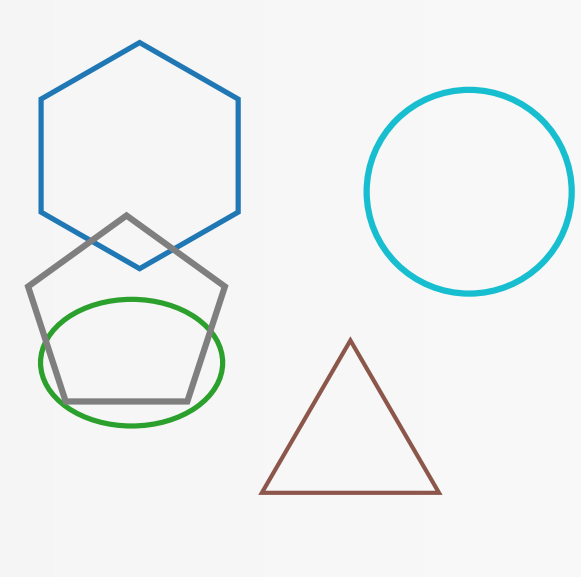[{"shape": "hexagon", "thickness": 2.5, "radius": 0.98, "center": [0.24, 0.73]}, {"shape": "oval", "thickness": 2.5, "radius": 0.78, "center": [0.226, 0.371]}, {"shape": "triangle", "thickness": 2, "radius": 0.88, "center": [0.603, 0.234]}, {"shape": "pentagon", "thickness": 3, "radius": 0.89, "center": [0.218, 0.448]}, {"shape": "circle", "thickness": 3, "radius": 0.88, "center": [0.807, 0.667]}]